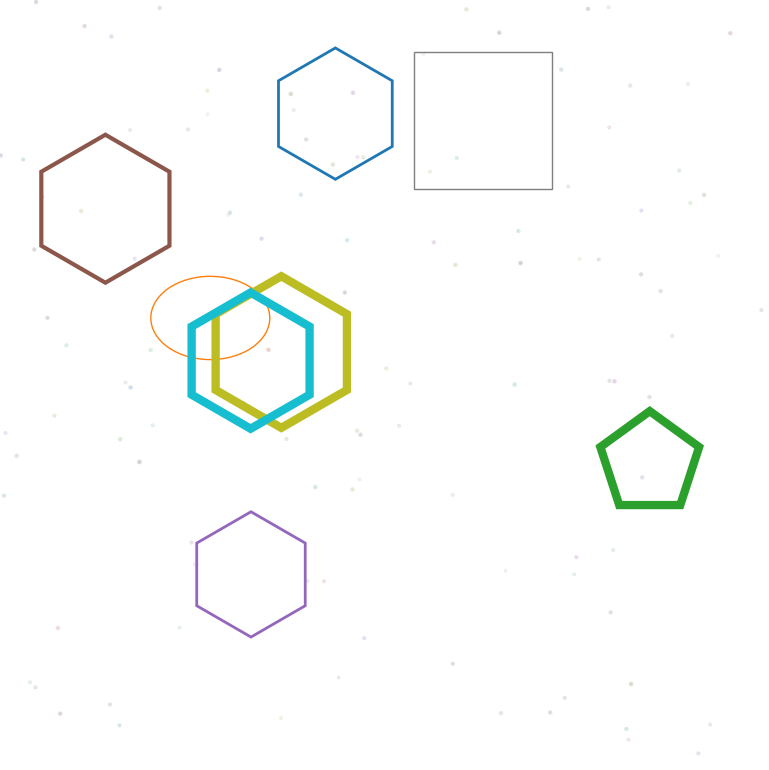[{"shape": "hexagon", "thickness": 1, "radius": 0.43, "center": [0.436, 0.852]}, {"shape": "oval", "thickness": 0.5, "radius": 0.39, "center": [0.273, 0.587]}, {"shape": "pentagon", "thickness": 3, "radius": 0.34, "center": [0.844, 0.399]}, {"shape": "hexagon", "thickness": 1, "radius": 0.41, "center": [0.326, 0.254]}, {"shape": "hexagon", "thickness": 1.5, "radius": 0.48, "center": [0.137, 0.729]}, {"shape": "square", "thickness": 0.5, "radius": 0.45, "center": [0.627, 0.844]}, {"shape": "hexagon", "thickness": 3, "radius": 0.49, "center": [0.365, 0.543]}, {"shape": "hexagon", "thickness": 3, "radius": 0.44, "center": [0.325, 0.532]}]